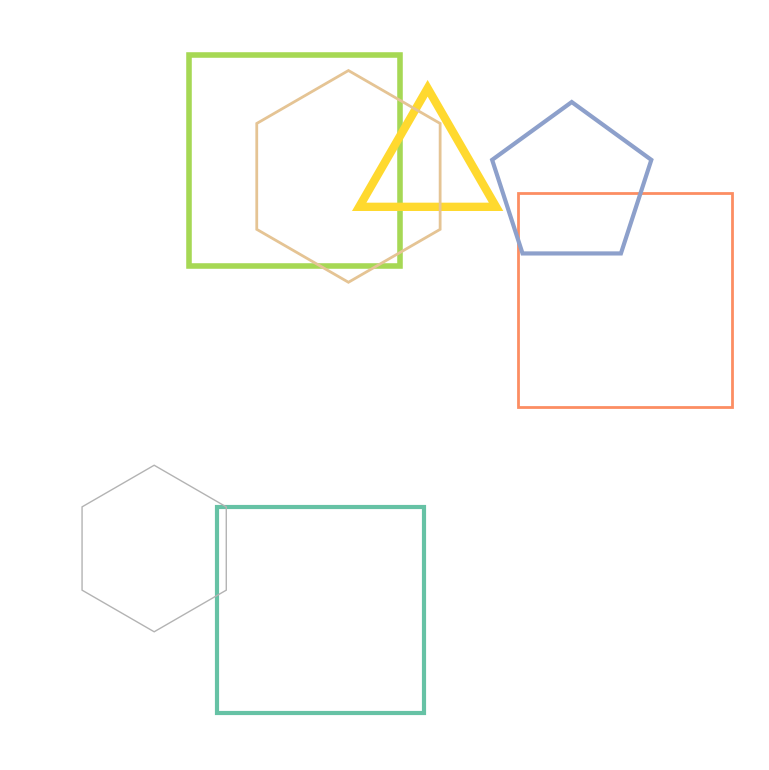[{"shape": "square", "thickness": 1.5, "radius": 0.67, "center": [0.416, 0.208]}, {"shape": "square", "thickness": 1, "radius": 0.69, "center": [0.812, 0.61]}, {"shape": "pentagon", "thickness": 1.5, "radius": 0.54, "center": [0.743, 0.759]}, {"shape": "square", "thickness": 2, "radius": 0.68, "center": [0.382, 0.791]}, {"shape": "triangle", "thickness": 3, "radius": 0.51, "center": [0.555, 0.783]}, {"shape": "hexagon", "thickness": 1, "radius": 0.69, "center": [0.453, 0.771]}, {"shape": "hexagon", "thickness": 0.5, "radius": 0.54, "center": [0.2, 0.288]}]